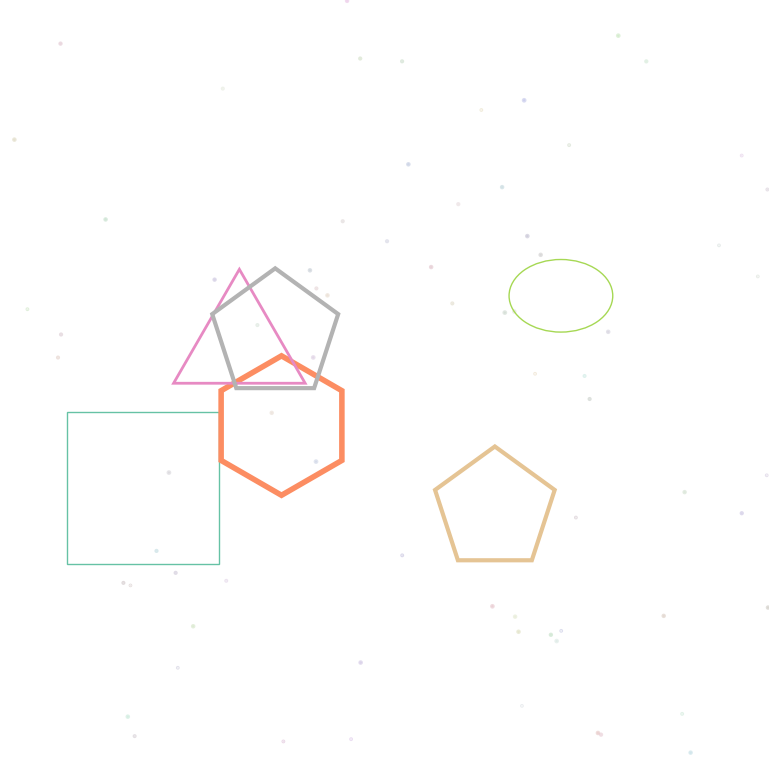[{"shape": "square", "thickness": 0.5, "radius": 0.49, "center": [0.186, 0.367]}, {"shape": "hexagon", "thickness": 2, "radius": 0.45, "center": [0.366, 0.447]}, {"shape": "triangle", "thickness": 1, "radius": 0.49, "center": [0.311, 0.552]}, {"shape": "oval", "thickness": 0.5, "radius": 0.34, "center": [0.728, 0.616]}, {"shape": "pentagon", "thickness": 1.5, "radius": 0.41, "center": [0.643, 0.338]}, {"shape": "pentagon", "thickness": 1.5, "radius": 0.43, "center": [0.357, 0.565]}]